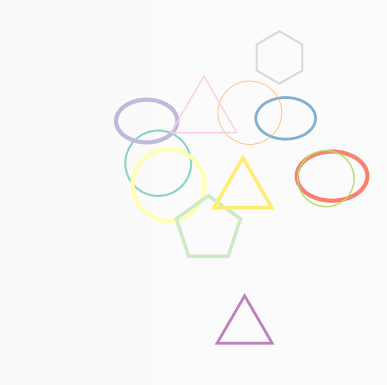[{"shape": "circle", "thickness": 1.5, "radius": 0.42, "center": [0.408, 0.576]}, {"shape": "circle", "thickness": 3, "radius": 0.46, "center": [0.435, 0.519]}, {"shape": "oval", "thickness": 3, "radius": 0.4, "center": [0.378, 0.686]}, {"shape": "oval", "thickness": 3, "radius": 0.46, "center": [0.857, 0.542]}, {"shape": "oval", "thickness": 2, "radius": 0.39, "center": [0.737, 0.693]}, {"shape": "circle", "thickness": 0.5, "radius": 0.41, "center": [0.645, 0.707]}, {"shape": "circle", "thickness": 1, "radius": 0.36, "center": [0.841, 0.536]}, {"shape": "triangle", "thickness": 1, "radius": 0.49, "center": [0.526, 0.704]}, {"shape": "hexagon", "thickness": 1.5, "radius": 0.34, "center": [0.721, 0.851]}, {"shape": "triangle", "thickness": 2, "radius": 0.41, "center": [0.631, 0.15]}, {"shape": "pentagon", "thickness": 2.5, "radius": 0.43, "center": [0.538, 0.405]}, {"shape": "triangle", "thickness": 2.5, "radius": 0.43, "center": [0.627, 0.504]}]